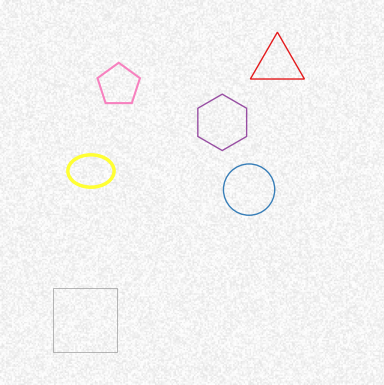[{"shape": "triangle", "thickness": 1, "radius": 0.41, "center": [0.721, 0.835]}, {"shape": "circle", "thickness": 1, "radius": 0.33, "center": [0.647, 0.508]}, {"shape": "hexagon", "thickness": 1, "radius": 0.37, "center": [0.577, 0.682]}, {"shape": "oval", "thickness": 2.5, "radius": 0.3, "center": [0.236, 0.556]}, {"shape": "pentagon", "thickness": 1.5, "radius": 0.29, "center": [0.308, 0.779]}, {"shape": "square", "thickness": 0.5, "radius": 0.42, "center": [0.221, 0.169]}]